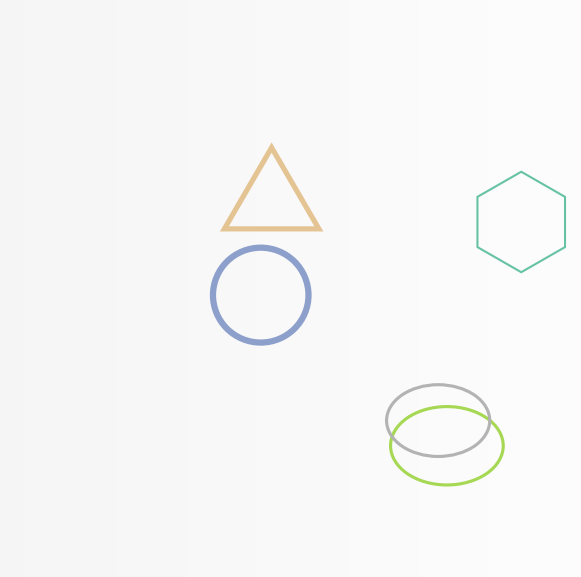[{"shape": "hexagon", "thickness": 1, "radius": 0.43, "center": [0.897, 0.615]}, {"shape": "circle", "thickness": 3, "radius": 0.41, "center": [0.449, 0.488]}, {"shape": "oval", "thickness": 1.5, "radius": 0.48, "center": [0.769, 0.227]}, {"shape": "triangle", "thickness": 2.5, "radius": 0.47, "center": [0.467, 0.65]}, {"shape": "oval", "thickness": 1.5, "radius": 0.44, "center": [0.754, 0.271]}]